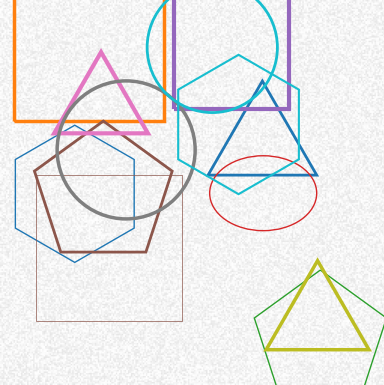[{"shape": "triangle", "thickness": 2, "radius": 0.81, "center": [0.681, 0.627]}, {"shape": "hexagon", "thickness": 1, "radius": 0.89, "center": [0.194, 0.497]}, {"shape": "square", "thickness": 2.5, "radius": 0.97, "center": [0.231, 0.879]}, {"shape": "pentagon", "thickness": 1, "radius": 0.9, "center": [0.832, 0.118]}, {"shape": "oval", "thickness": 1, "radius": 0.7, "center": [0.684, 0.498]}, {"shape": "square", "thickness": 3, "radius": 0.75, "center": [0.602, 0.866]}, {"shape": "pentagon", "thickness": 2, "radius": 0.94, "center": [0.268, 0.497]}, {"shape": "square", "thickness": 0.5, "radius": 0.95, "center": [0.282, 0.357]}, {"shape": "triangle", "thickness": 3, "radius": 0.7, "center": [0.262, 0.724]}, {"shape": "circle", "thickness": 2.5, "radius": 0.9, "center": [0.328, 0.611]}, {"shape": "triangle", "thickness": 2.5, "radius": 0.77, "center": [0.825, 0.169]}, {"shape": "circle", "thickness": 2, "radius": 0.85, "center": [0.551, 0.877]}, {"shape": "hexagon", "thickness": 1.5, "radius": 0.9, "center": [0.62, 0.677]}]